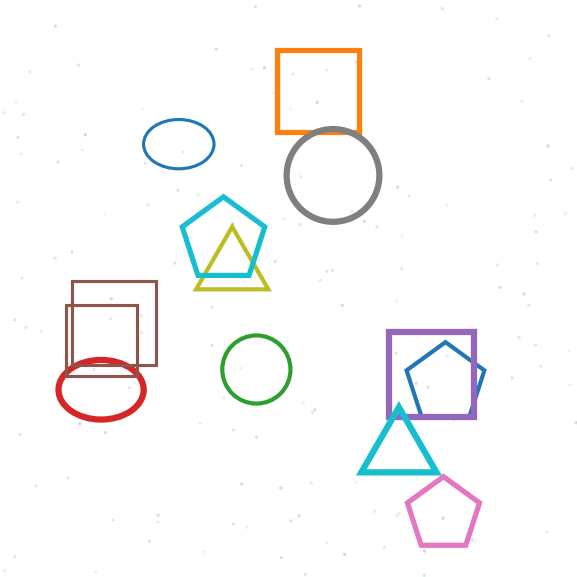[{"shape": "pentagon", "thickness": 2, "radius": 0.35, "center": [0.771, 0.336]}, {"shape": "oval", "thickness": 1.5, "radius": 0.3, "center": [0.31, 0.75]}, {"shape": "square", "thickness": 2.5, "radius": 0.36, "center": [0.551, 0.841]}, {"shape": "circle", "thickness": 2, "radius": 0.3, "center": [0.444, 0.359]}, {"shape": "oval", "thickness": 3, "radius": 0.37, "center": [0.175, 0.324]}, {"shape": "square", "thickness": 3, "radius": 0.37, "center": [0.747, 0.35]}, {"shape": "square", "thickness": 1.5, "radius": 0.36, "center": [0.198, 0.44]}, {"shape": "square", "thickness": 1.5, "radius": 0.31, "center": [0.175, 0.409]}, {"shape": "pentagon", "thickness": 2.5, "radius": 0.33, "center": [0.768, 0.108]}, {"shape": "circle", "thickness": 3, "radius": 0.4, "center": [0.577, 0.695]}, {"shape": "triangle", "thickness": 2, "radius": 0.36, "center": [0.402, 0.534]}, {"shape": "pentagon", "thickness": 2.5, "radius": 0.38, "center": [0.387, 0.583]}, {"shape": "triangle", "thickness": 3, "radius": 0.38, "center": [0.691, 0.219]}]